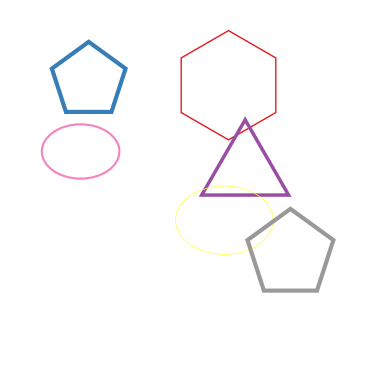[{"shape": "hexagon", "thickness": 1, "radius": 0.71, "center": [0.593, 0.779]}, {"shape": "pentagon", "thickness": 3, "radius": 0.5, "center": [0.23, 0.791]}, {"shape": "triangle", "thickness": 2.5, "radius": 0.65, "center": [0.637, 0.559]}, {"shape": "oval", "thickness": 0.5, "radius": 0.63, "center": [0.583, 0.428]}, {"shape": "oval", "thickness": 1.5, "radius": 0.5, "center": [0.209, 0.607]}, {"shape": "pentagon", "thickness": 3, "radius": 0.59, "center": [0.754, 0.34]}]